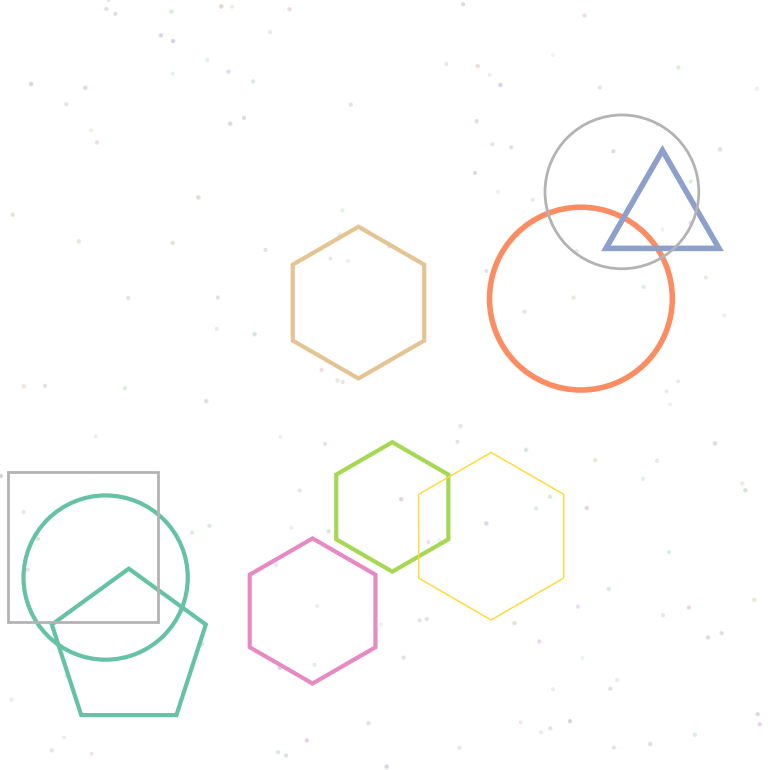[{"shape": "circle", "thickness": 1.5, "radius": 0.53, "center": [0.137, 0.25]}, {"shape": "pentagon", "thickness": 1.5, "radius": 0.53, "center": [0.167, 0.156]}, {"shape": "circle", "thickness": 2, "radius": 0.59, "center": [0.754, 0.612]}, {"shape": "triangle", "thickness": 2, "radius": 0.42, "center": [0.86, 0.72]}, {"shape": "hexagon", "thickness": 1.5, "radius": 0.47, "center": [0.406, 0.207]}, {"shape": "hexagon", "thickness": 1.5, "radius": 0.42, "center": [0.509, 0.342]}, {"shape": "hexagon", "thickness": 0.5, "radius": 0.54, "center": [0.638, 0.304]}, {"shape": "hexagon", "thickness": 1.5, "radius": 0.49, "center": [0.466, 0.607]}, {"shape": "square", "thickness": 1, "radius": 0.49, "center": [0.108, 0.289]}, {"shape": "circle", "thickness": 1, "radius": 0.5, "center": [0.808, 0.751]}]